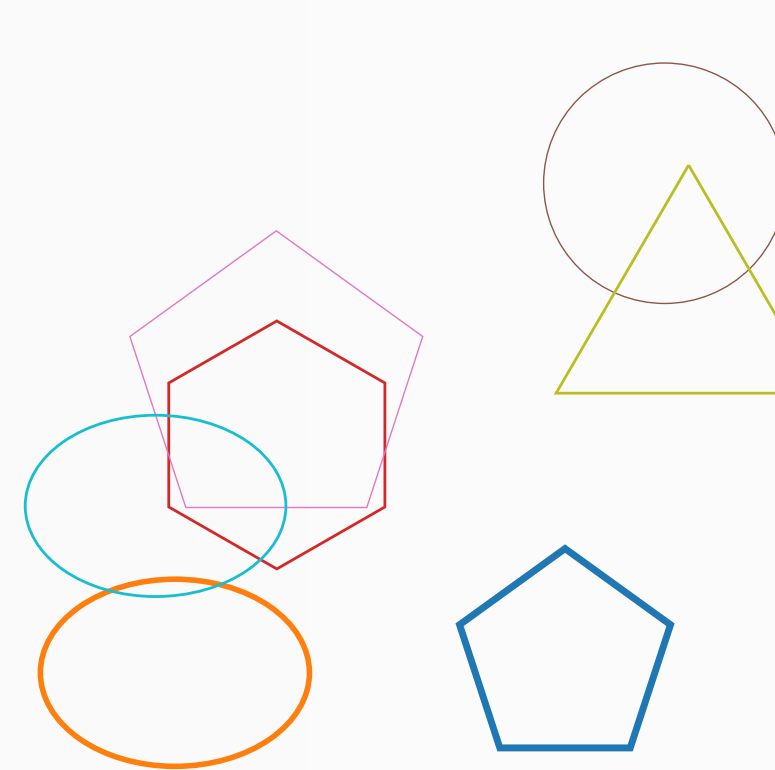[{"shape": "pentagon", "thickness": 2.5, "radius": 0.72, "center": [0.729, 0.144]}, {"shape": "oval", "thickness": 2, "radius": 0.87, "center": [0.226, 0.126]}, {"shape": "hexagon", "thickness": 1, "radius": 0.81, "center": [0.357, 0.422]}, {"shape": "circle", "thickness": 0.5, "radius": 0.78, "center": [0.858, 0.762]}, {"shape": "pentagon", "thickness": 0.5, "radius": 0.99, "center": [0.357, 0.502]}, {"shape": "triangle", "thickness": 1, "radius": 0.99, "center": [0.889, 0.588]}, {"shape": "oval", "thickness": 1, "radius": 0.84, "center": [0.201, 0.343]}]